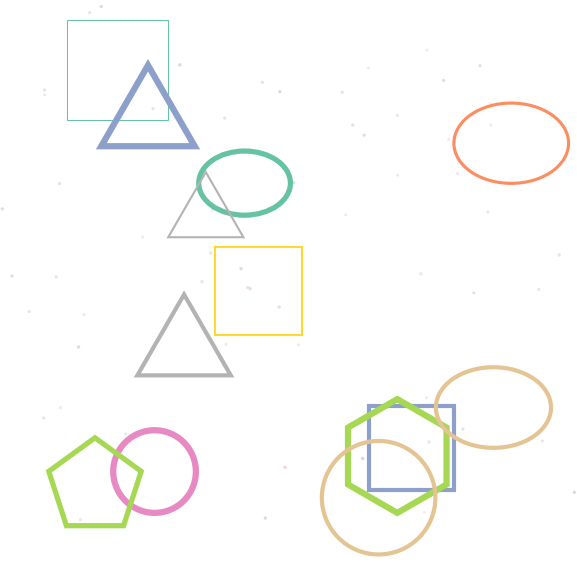[{"shape": "oval", "thickness": 2.5, "radius": 0.4, "center": [0.424, 0.682]}, {"shape": "square", "thickness": 0.5, "radius": 0.44, "center": [0.203, 0.878]}, {"shape": "oval", "thickness": 1.5, "radius": 0.5, "center": [0.885, 0.751]}, {"shape": "square", "thickness": 2, "radius": 0.37, "center": [0.712, 0.224]}, {"shape": "triangle", "thickness": 3, "radius": 0.47, "center": [0.256, 0.793]}, {"shape": "circle", "thickness": 3, "radius": 0.36, "center": [0.268, 0.183]}, {"shape": "hexagon", "thickness": 3, "radius": 0.49, "center": [0.688, 0.209]}, {"shape": "pentagon", "thickness": 2.5, "radius": 0.42, "center": [0.164, 0.157]}, {"shape": "square", "thickness": 1, "radius": 0.38, "center": [0.448, 0.495]}, {"shape": "circle", "thickness": 2, "radius": 0.49, "center": [0.656, 0.137]}, {"shape": "oval", "thickness": 2, "radius": 0.5, "center": [0.854, 0.293]}, {"shape": "triangle", "thickness": 1, "radius": 0.38, "center": [0.356, 0.626]}, {"shape": "triangle", "thickness": 2, "radius": 0.47, "center": [0.319, 0.396]}]